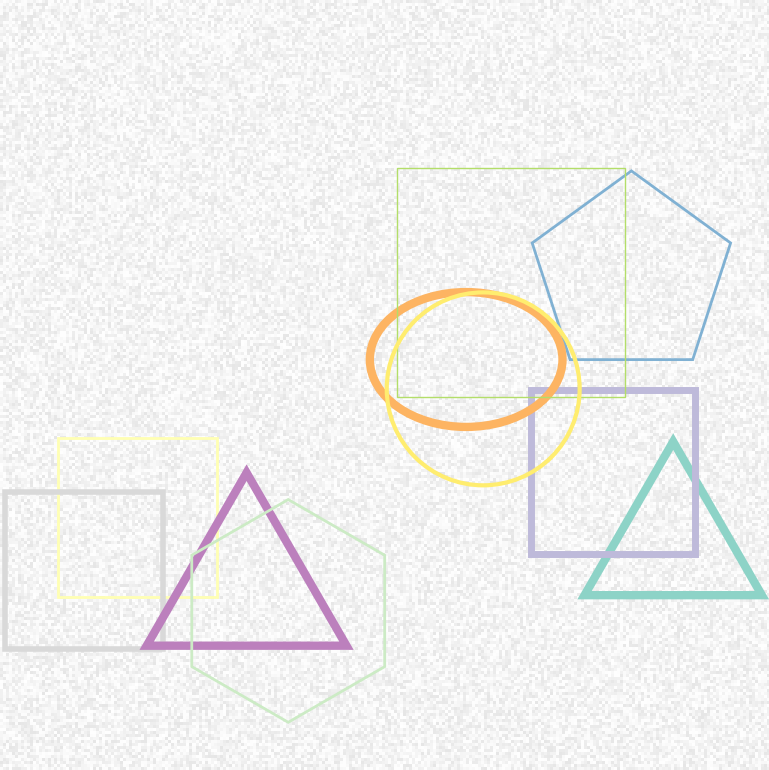[{"shape": "triangle", "thickness": 3, "radius": 0.66, "center": [0.874, 0.294]}, {"shape": "square", "thickness": 1, "radius": 0.52, "center": [0.179, 0.328]}, {"shape": "square", "thickness": 2.5, "radius": 0.53, "center": [0.796, 0.387]}, {"shape": "pentagon", "thickness": 1, "radius": 0.68, "center": [0.82, 0.643]}, {"shape": "oval", "thickness": 3, "radius": 0.63, "center": [0.605, 0.533]}, {"shape": "square", "thickness": 0.5, "radius": 0.74, "center": [0.663, 0.633]}, {"shape": "square", "thickness": 2, "radius": 0.51, "center": [0.109, 0.259]}, {"shape": "triangle", "thickness": 3, "radius": 0.75, "center": [0.32, 0.236]}, {"shape": "hexagon", "thickness": 1, "radius": 0.72, "center": [0.374, 0.207]}, {"shape": "circle", "thickness": 1.5, "radius": 0.63, "center": [0.628, 0.495]}]